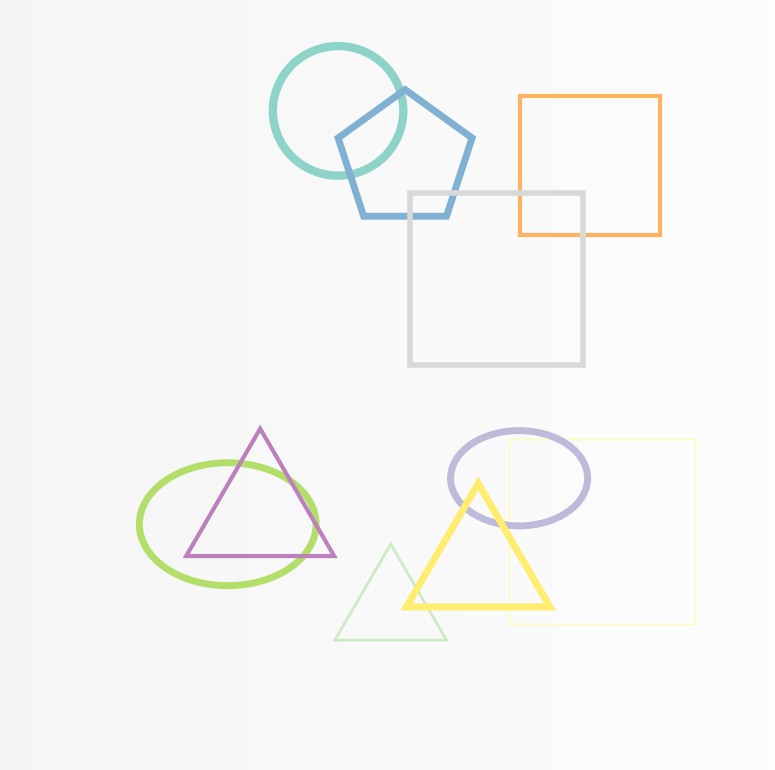[{"shape": "circle", "thickness": 3, "radius": 0.42, "center": [0.436, 0.856]}, {"shape": "square", "thickness": 0.5, "radius": 0.6, "center": [0.777, 0.309]}, {"shape": "oval", "thickness": 2.5, "radius": 0.44, "center": [0.67, 0.379]}, {"shape": "pentagon", "thickness": 2.5, "radius": 0.45, "center": [0.523, 0.793]}, {"shape": "square", "thickness": 1.5, "radius": 0.45, "center": [0.761, 0.785]}, {"shape": "oval", "thickness": 2.5, "radius": 0.57, "center": [0.294, 0.319]}, {"shape": "square", "thickness": 2, "radius": 0.56, "center": [0.641, 0.638]}, {"shape": "triangle", "thickness": 1.5, "radius": 0.55, "center": [0.336, 0.333]}, {"shape": "triangle", "thickness": 1, "radius": 0.42, "center": [0.504, 0.21]}, {"shape": "triangle", "thickness": 2.5, "radius": 0.53, "center": [0.617, 0.265]}]